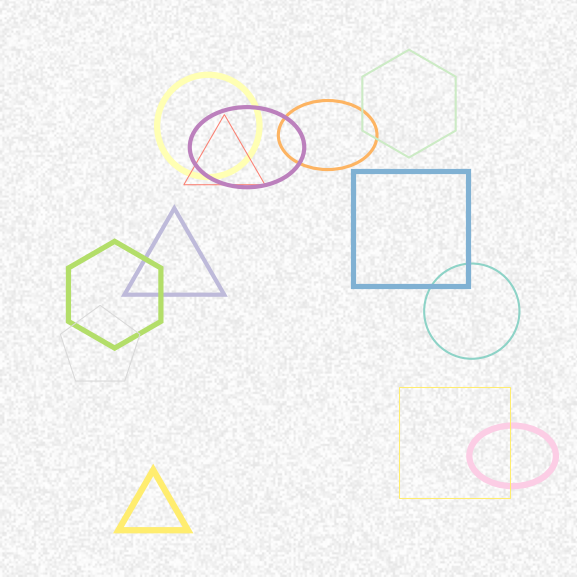[{"shape": "circle", "thickness": 1, "radius": 0.41, "center": [0.817, 0.46]}, {"shape": "circle", "thickness": 3, "radius": 0.44, "center": [0.361, 0.781]}, {"shape": "triangle", "thickness": 2, "radius": 0.5, "center": [0.302, 0.539]}, {"shape": "triangle", "thickness": 0.5, "radius": 0.41, "center": [0.389, 0.72]}, {"shape": "square", "thickness": 2.5, "radius": 0.5, "center": [0.711, 0.604]}, {"shape": "oval", "thickness": 1.5, "radius": 0.43, "center": [0.567, 0.765]}, {"shape": "hexagon", "thickness": 2.5, "radius": 0.46, "center": [0.199, 0.489]}, {"shape": "oval", "thickness": 3, "radius": 0.37, "center": [0.888, 0.21]}, {"shape": "pentagon", "thickness": 0.5, "radius": 0.36, "center": [0.173, 0.398]}, {"shape": "oval", "thickness": 2, "radius": 0.5, "center": [0.428, 0.744]}, {"shape": "hexagon", "thickness": 1, "radius": 0.47, "center": [0.708, 0.82]}, {"shape": "square", "thickness": 0.5, "radius": 0.48, "center": [0.787, 0.233]}, {"shape": "triangle", "thickness": 3, "radius": 0.35, "center": [0.265, 0.116]}]